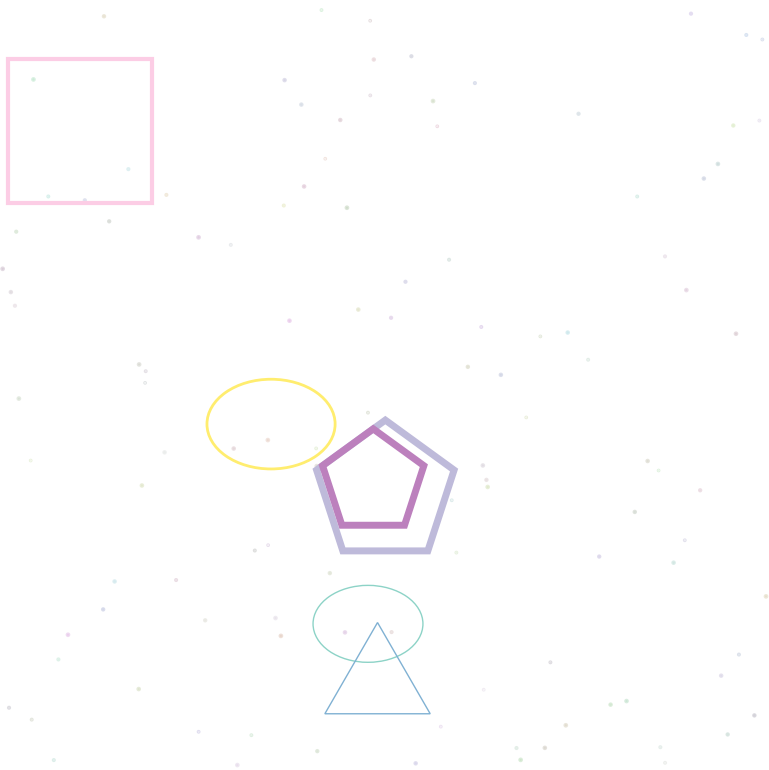[{"shape": "oval", "thickness": 0.5, "radius": 0.36, "center": [0.478, 0.19]}, {"shape": "pentagon", "thickness": 2.5, "radius": 0.47, "center": [0.5, 0.361]}, {"shape": "triangle", "thickness": 0.5, "radius": 0.39, "center": [0.49, 0.113]}, {"shape": "square", "thickness": 1.5, "radius": 0.47, "center": [0.104, 0.83]}, {"shape": "pentagon", "thickness": 2.5, "radius": 0.35, "center": [0.485, 0.374]}, {"shape": "oval", "thickness": 1, "radius": 0.42, "center": [0.352, 0.449]}]